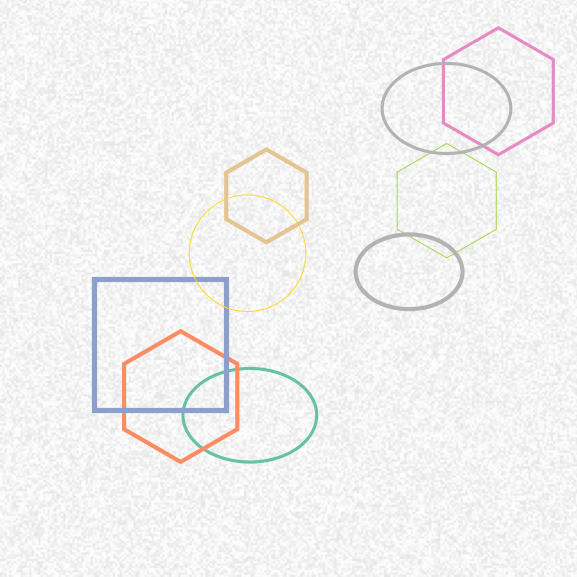[{"shape": "oval", "thickness": 1.5, "radius": 0.58, "center": [0.433, 0.28]}, {"shape": "hexagon", "thickness": 2, "radius": 0.57, "center": [0.313, 0.312]}, {"shape": "square", "thickness": 2.5, "radius": 0.57, "center": [0.277, 0.403]}, {"shape": "hexagon", "thickness": 1.5, "radius": 0.55, "center": [0.863, 0.841]}, {"shape": "hexagon", "thickness": 0.5, "radius": 0.5, "center": [0.774, 0.652]}, {"shape": "circle", "thickness": 0.5, "radius": 0.5, "center": [0.429, 0.561]}, {"shape": "hexagon", "thickness": 2, "radius": 0.4, "center": [0.461, 0.66]}, {"shape": "oval", "thickness": 1.5, "radius": 0.56, "center": [0.773, 0.811]}, {"shape": "oval", "thickness": 2, "radius": 0.46, "center": [0.708, 0.528]}]